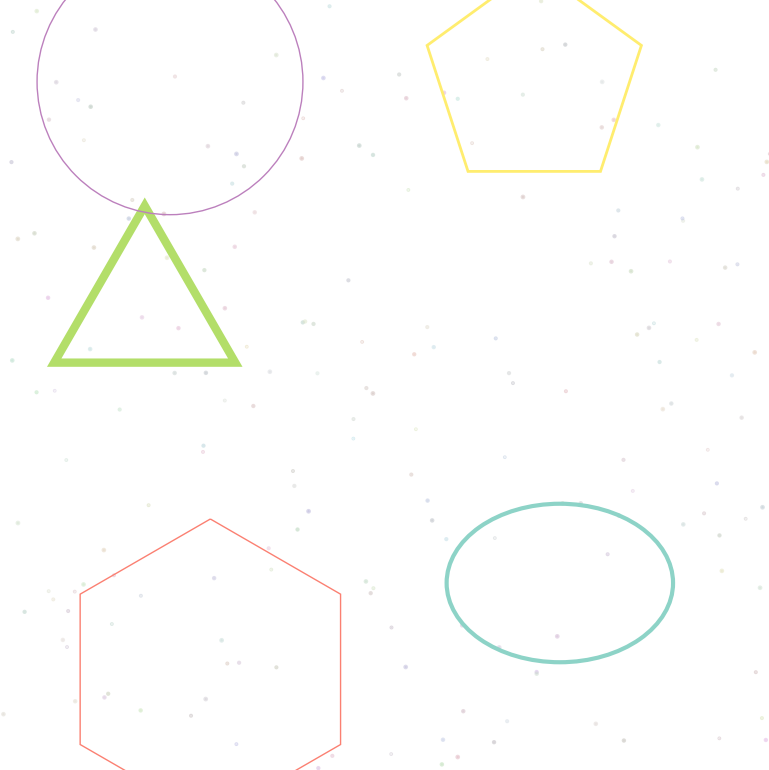[{"shape": "oval", "thickness": 1.5, "radius": 0.74, "center": [0.727, 0.243]}, {"shape": "hexagon", "thickness": 0.5, "radius": 0.98, "center": [0.273, 0.131]}, {"shape": "triangle", "thickness": 3, "radius": 0.68, "center": [0.188, 0.597]}, {"shape": "circle", "thickness": 0.5, "radius": 0.86, "center": [0.221, 0.894]}, {"shape": "pentagon", "thickness": 1, "radius": 0.73, "center": [0.694, 0.896]}]